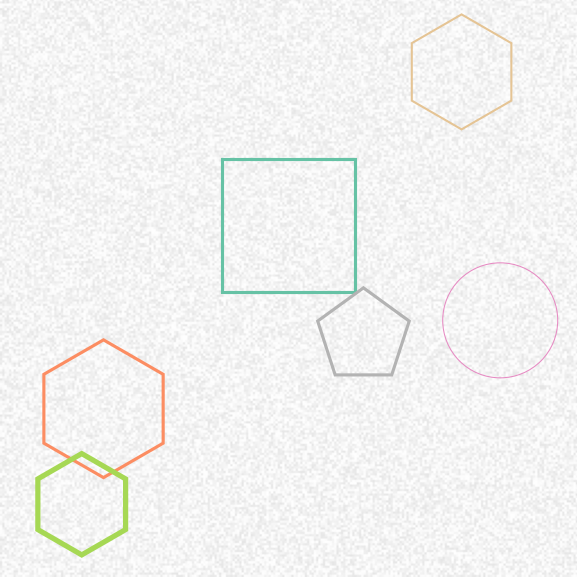[{"shape": "square", "thickness": 1.5, "radius": 0.58, "center": [0.5, 0.609]}, {"shape": "hexagon", "thickness": 1.5, "radius": 0.6, "center": [0.179, 0.291]}, {"shape": "circle", "thickness": 0.5, "radius": 0.5, "center": [0.866, 0.444]}, {"shape": "hexagon", "thickness": 2.5, "radius": 0.44, "center": [0.142, 0.126]}, {"shape": "hexagon", "thickness": 1, "radius": 0.5, "center": [0.799, 0.875]}, {"shape": "pentagon", "thickness": 1.5, "radius": 0.42, "center": [0.629, 0.417]}]